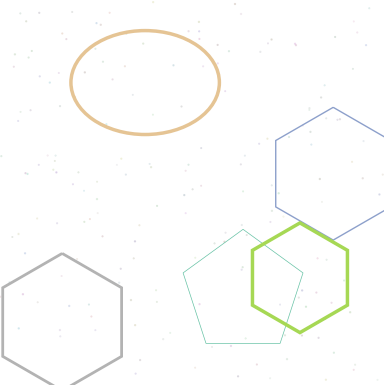[{"shape": "pentagon", "thickness": 0.5, "radius": 0.82, "center": [0.631, 0.241]}, {"shape": "hexagon", "thickness": 1, "radius": 0.86, "center": [0.865, 0.549]}, {"shape": "hexagon", "thickness": 2.5, "radius": 0.71, "center": [0.779, 0.279]}, {"shape": "oval", "thickness": 2.5, "radius": 0.96, "center": [0.377, 0.786]}, {"shape": "hexagon", "thickness": 2, "radius": 0.89, "center": [0.161, 0.163]}]